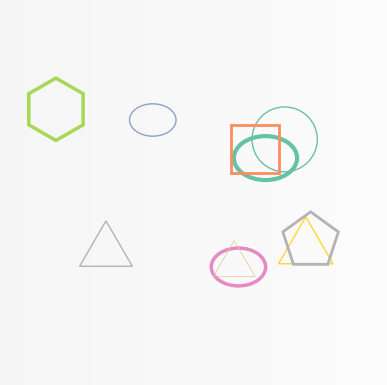[{"shape": "oval", "thickness": 3, "radius": 0.41, "center": [0.685, 0.589]}, {"shape": "circle", "thickness": 1, "radius": 0.42, "center": [0.735, 0.638]}, {"shape": "square", "thickness": 2, "radius": 0.31, "center": [0.658, 0.613]}, {"shape": "oval", "thickness": 1, "radius": 0.3, "center": [0.394, 0.688]}, {"shape": "oval", "thickness": 2.5, "radius": 0.35, "center": [0.615, 0.307]}, {"shape": "hexagon", "thickness": 2.5, "radius": 0.4, "center": [0.144, 0.716]}, {"shape": "triangle", "thickness": 1, "radius": 0.41, "center": [0.789, 0.355]}, {"shape": "triangle", "thickness": 0.5, "radius": 0.31, "center": [0.604, 0.313]}, {"shape": "pentagon", "thickness": 2, "radius": 0.38, "center": [0.802, 0.374]}, {"shape": "triangle", "thickness": 1, "radius": 0.39, "center": [0.273, 0.348]}]